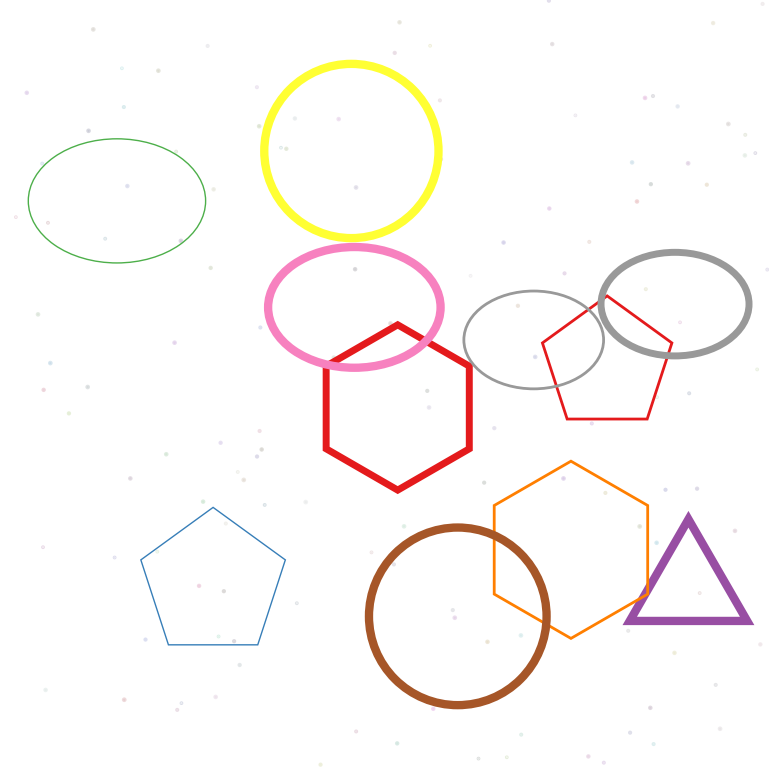[{"shape": "pentagon", "thickness": 1, "radius": 0.44, "center": [0.789, 0.527]}, {"shape": "hexagon", "thickness": 2.5, "radius": 0.54, "center": [0.517, 0.471]}, {"shape": "pentagon", "thickness": 0.5, "radius": 0.49, "center": [0.277, 0.242]}, {"shape": "oval", "thickness": 0.5, "radius": 0.58, "center": [0.152, 0.739]}, {"shape": "triangle", "thickness": 3, "radius": 0.44, "center": [0.894, 0.238]}, {"shape": "hexagon", "thickness": 1, "radius": 0.58, "center": [0.741, 0.286]}, {"shape": "circle", "thickness": 3, "radius": 0.57, "center": [0.456, 0.804]}, {"shape": "circle", "thickness": 3, "radius": 0.58, "center": [0.595, 0.2]}, {"shape": "oval", "thickness": 3, "radius": 0.56, "center": [0.46, 0.601]}, {"shape": "oval", "thickness": 1, "radius": 0.45, "center": [0.693, 0.559]}, {"shape": "oval", "thickness": 2.5, "radius": 0.48, "center": [0.877, 0.605]}]